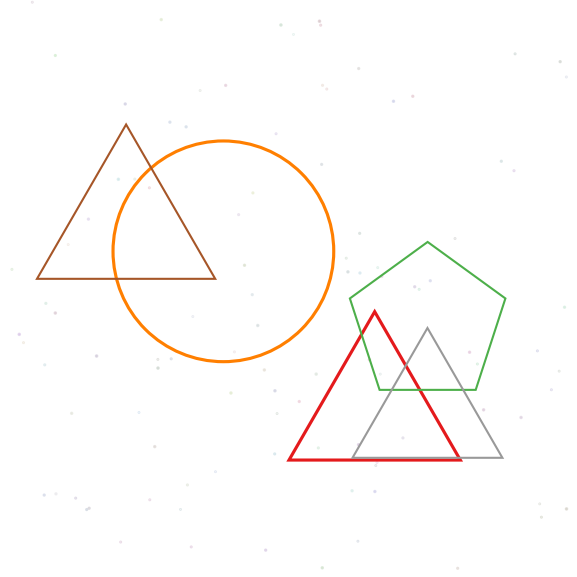[{"shape": "triangle", "thickness": 1.5, "radius": 0.86, "center": [0.649, 0.288]}, {"shape": "pentagon", "thickness": 1, "radius": 0.71, "center": [0.741, 0.439]}, {"shape": "circle", "thickness": 1.5, "radius": 0.96, "center": [0.387, 0.564]}, {"shape": "triangle", "thickness": 1, "radius": 0.89, "center": [0.218, 0.605]}, {"shape": "triangle", "thickness": 1, "radius": 0.75, "center": [0.74, 0.281]}]